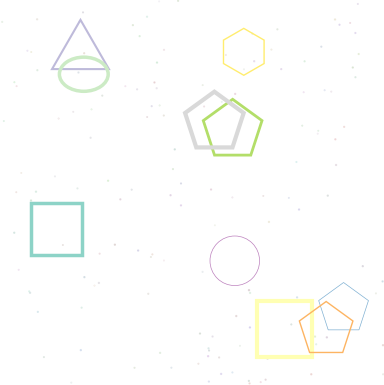[{"shape": "square", "thickness": 2.5, "radius": 0.34, "center": [0.146, 0.406]}, {"shape": "square", "thickness": 3, "radius": 0.36, "center": [0.739, 0.145]}, {"shape": "triangle", "thickness": 1.5, "radius": 0.43, "center": [0.209, 0.863]}, {"shape": "pentagon", "thickness": 0.5, "radius": 0.34, "center": [0.892, 0.198]}, {"shape": "pentagon", "thickness": 1, "radius": 0.37, "center": [0.847, 0.144]}, {"shape": "pentagon", "thickness": 2, "radius": 0.4, "center": [0.604, 0.662]}, {"shape": "pentagon", "thickness": 3, "radius": 0.4, "center": [0.557, 0.682]}, {"shape": "circle", "thickness": 0.5, "radius": 0.32, "center": [0.61, 0.323]}, {"shape": "oval", "thickness": 2.5, "radius": 0.32, "center": [0.218, 0.807]}, {"shape": "hexagon", "thickness": 1, "radius": 0.3, "center": [0.633, 0.865]}]